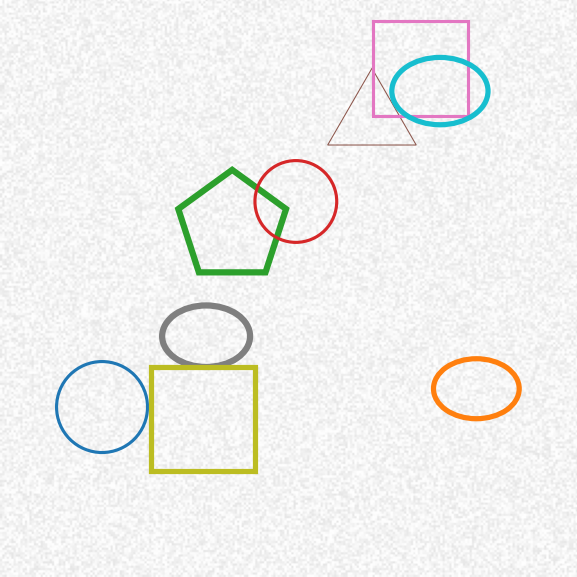[{"shape": "circle", "thickness": 1.5, "radius": 0.39, "center": [0.177, 0.294]}, {"shape": "oval", "thickness": 2.5, "radius": 0.37, "center": [0.825, 0.326]}, {"shape": "pentagon", "thickness": 3, "radius": 0.49, "center": [0.402, 0.607]}, {"shape": "circle", "thickness": 1.5, "radius": 0.35, "center": [0.512, 0.65]}, {"shape": "triangle", "thickness": 0.5, "radius": 0.44, "center": [0.644, 0.792]}, {"shape": "square", "thickness": 1.5, "radius": 0.41, "center": [0.729, 0.881]}, {"shape": "oval", "thickness": 3, "radius": 0.38, "center": [0.357, 0.417]}, {"shape": "square", "thickness": 2.5, "radius": 0.45, "center": [0.352, 0.274]}, {"shape": "oval", "thickness": 2.5, "radius": 0.42, "center": [0.762, 0.841]}]